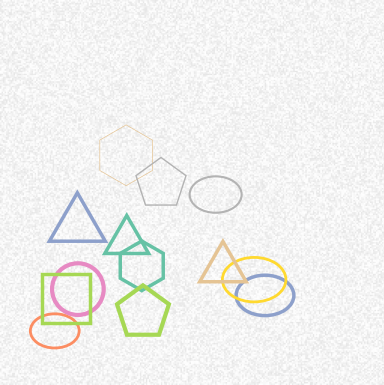[{"shape": "hexagon", "thickness": 2.5, "radius": 0.32, "center": [0.368, 0.31]}, {"shape": "triangle", "thickness": 2.5, "radius": 0.33, "center": [0.329, 0.374]}, {"shape": "oval", "thickness": 2, "radius": 0.32, "center": [0.142, 0.141]}, {"shape": "oval", "thickness": 2.5, "radius": 0.37, "center": [0.688, 0.233]}, {"shape": "triangle", "thickness": 2.5, "radius": 0.42, "center": [0.201, 0.415]}, {"shape": "circle", "thickness": 3, "radius": 0.34, "center": [0.202, 0.249]}, {"shape": "pentagon", "thickness": 3, "radius": 0.35, "center": [0.371, 0.188]}, {"shape": "square", "thickness": 2.5, "radius": 0.32, "center": [0.172, 0.224]}, {"shape": "oval", "thickness": 2, "radius": 0.41, "center": [0.66, 0.274]}, {"shape": "hexagon", "thickness": 0.5, "radius": 0.39, "center": [0.328, 0.597]}, {"shape": "triangle", "thickness": 2.5, "radius": 0.35, "center": [0.579, 0.303]}, {"shape": "pentagon", "thickness": 1, "radius": 0.34, "center": [0.418, 0.523]}, {"shape": "oval", "thickness": 1.5, "radius": 0.34, "center": [0.56, 0.495]}]